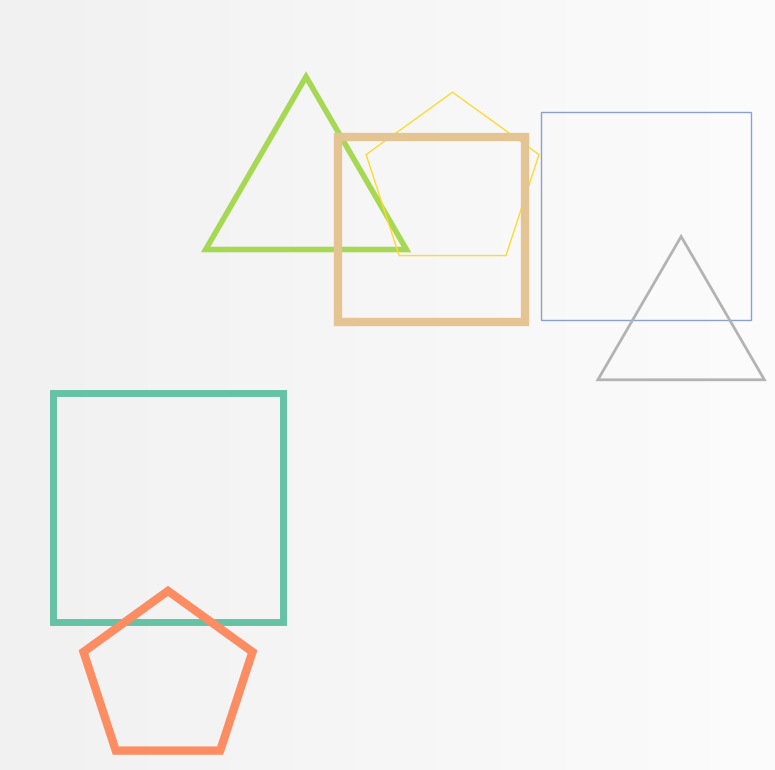[{"shape": "square", "thickness": 2.5, "radius": 0.74, "center": [0.217, 0.341]}, {"shape": "pentagon", "thickness": 3, "radius": 0.57, "center": [0.217, 0.118]}, {"shape": "square", "thickness": 0.5, "radius": 0.67, "center": [0.834, 0.719]}, {"shape": "triangle", "thickness": 2, "radius": 0.75, "center": [0.395, 0.751]}, {"shape": "pentagon", "thickness": 0.5, "radius": 0.59, "center": [0.584, 0.763]}, {"shape": "square", "thickness": 3, "radius": 0.6, "center": [0.557, 0.702]}, {"shape": "triangle", "thickness": 1, "radius": 0.62, "center": [0.879, 0.569]}]